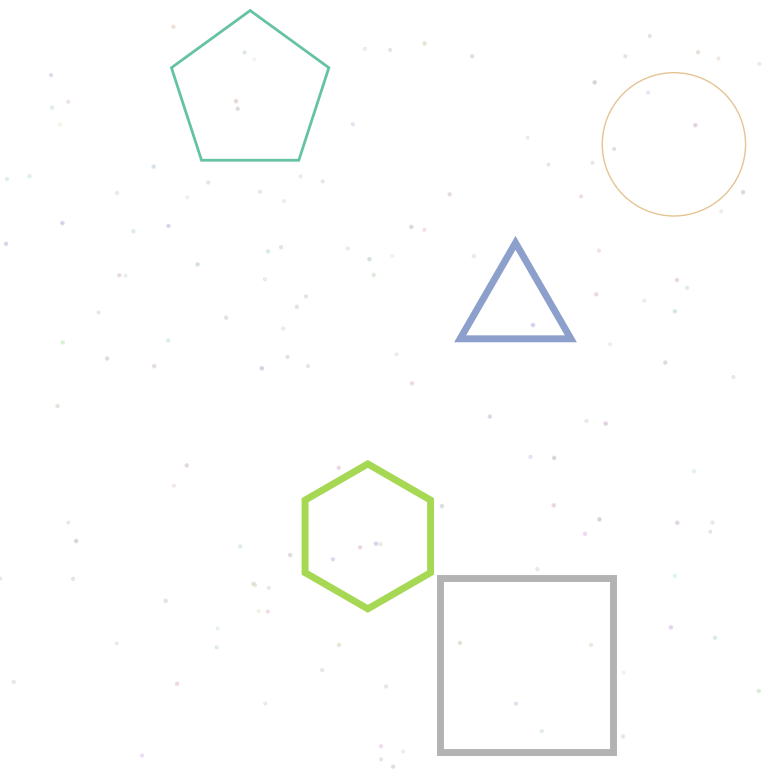[{"shape": "pentagon", "thickness": 1, "radius": 0.54, "center": [0.325, 0.879]}, {"shape": "triangle", "thickness": 2.5, "radius": 0.42, "center": [0.669, 0.602]}, {"shape": "hexagon", "thickness": 2.5, "radius": 0.47, "center": [0.478, 0.303]}, {"shape": "circle", "thickness": 0.5, "radius": 0.47, "center": [0.875, 0.813]}, {"shape": "square", "thickness": 2.5, "radius": 0.56, "center": [0.684, 0.136]}]